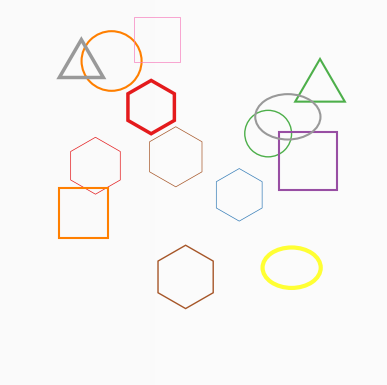[{"shape": "hexagon", "thickness": 0.5, "radius": 0.37, "center": [0.246, 0.569]}, {"shape": "hexagon", "thickness": 2.5, "radius": 0.35, "center": [0.39, 0.722]}, {"shape": "hexagon", "thickness": 0.5, "radius": 0.34, "center": [0.617, 0.494]}, {"shape": "circle", "thickness": 1, "radius": 0.3, "center": [0.692, 0.653]}, {"shape": "triangle", "thickness": 1.5, "radius": 0.37, "center": [0.826, 0.773]}, {"shape": "square", "thickness": 1.5, "radius": 0.37, "center": [0.794, 0.582]}, {"shape": "circle", "thickness": 1.5, "radius": 0.39, "center": [0.288, 0.842]}, {"shape": "square", "thickness": 1.5, "radius": 0.32, "center": [0.215, 0.447]}, {"shape": "oval", "thickness": 3, "radius": 0.38, "center": [0.753, 0.305]}, {"shape": "hexagon", "thickness": 1, "radius": 0.41, "center": [0.479, 0.281]}, {"shape": "hexagon", "thickness": 0.5, "radius": 0.39, "center": [0.454, 0.593]}, {"shape": "square", "thickness": 0.5, "radius": 0.29, "center": [0.405, 0.898]}, {"shape": "oval", "thickness": 1.5, "radius": 0.42, "center": [0.743, 0.697]}, {"shape": "triangle", "thickness": 2.5, "radius": 0.33, "center": [0.21, 0.832]}]